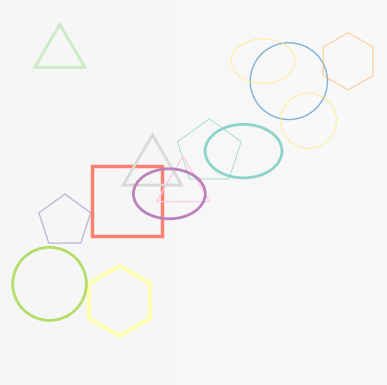[{"shape": "pentagon", "thickness": 0.5, "radius": 0.43, "center": [0.54, 0.605]}, {"shape": "oval", "thickness": 2, "radius": 0.5, "center": [0.629, 0.607]}, {"shape": "hexagon", "thickness": 3, "radius": 0.46, "center": [0.308, 0.219]}, {"shape": "pentagon", "thickness": 1, "radius": 0.35, "center": [0.167, 0.426]}, {"shape": "square", "thickness": 2.5, "radius": 0.45, "center": [0.328, 0.479]}, {"shape": "circle", "thickness": 1, "radius": 0.5, "center": [0.745, 0.789]}, {"shape": "hexagon", "thickness": 0.5, "radius": 0.37, "center": [0.898, 0.841]}, {"shape": "circle", "thickness": 2, "radius": 0.48, "center": [0.128, 0.263]}, {"shape": "triangle", "thickness": 1, "radius": 0.4, "center": [0.472, 0.516]}, {"shape": "triangle", "thickness": 2, "radius": 0.43, "center": [0.393, 0.563]}, {"shape": "oval", "thickness": 2, "radius": 0.46, "center": [0.437, 0.497]}, {"shape": "triangle", "thickness": 2, "radius": 0.37, "center": [0.154, 0.863]}, {"shape": "circle", "thickness": 0.5, "radius": 0.36, "center": [0.796, 0.686]}, {"shape": "oval", "thickness": 0.5, "radius": 0.41, "center": [0.679, 0.841]}]